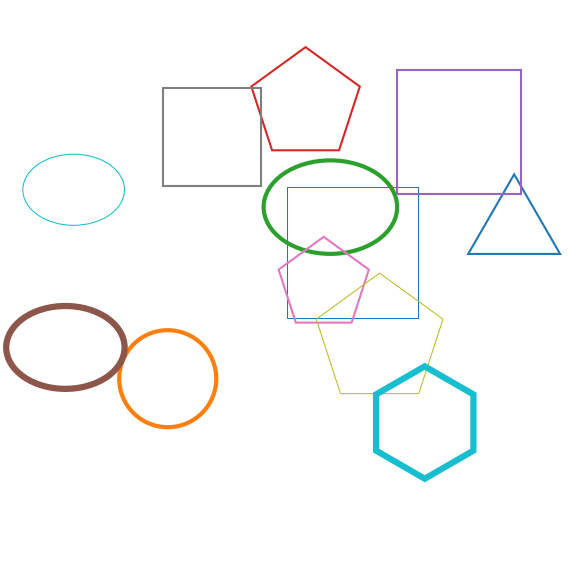[{"shape": "triangle", "thickness": 1, "radius": 0.46, "center": [0.89, 0.605]}, {"shape": "square", "thickness": 0.5, "radius": 0.57, "center": [0.611, 0.562]}, {"shape": "circle", "thickness": 2, "radius": 0.42, "center": [0.29, 0.343]}, {"shape": "oval", "thickness": 2, "radius": 0.58, "center": [0.572, 0.64]}, {"shape": "pentagon", "thickness": 1, "radius": 0.49, "center": [0.529, 0.819]}, {"shape": "square", "thickness": 1, "radius": 0.54, "center": [0.795, 0.771]}, {"shape": "oval", "thickness": 3, "radius": 0.51, "center": [0.113, 0.398]}, {"shape": "pentagon", "thickness": 1, "radius": 0.41, "center": [0.561, 0.507]}, {"shape": "square", "thickness": 1, "radius": 0.42, "center": [0.367, 0.762]}, {"shape": "pentagon", "thickness": 0.5, "radius": 0.58, "center": [0.657, 0.411]}, {"shape": "hexagon", "thickness": 3, "radius": 0.49, "center": [0.735, 0.267]}, {"shape": "oval", "thickness": 0.5, "radius": 0.44, "center": [0.128, 0.671]}]